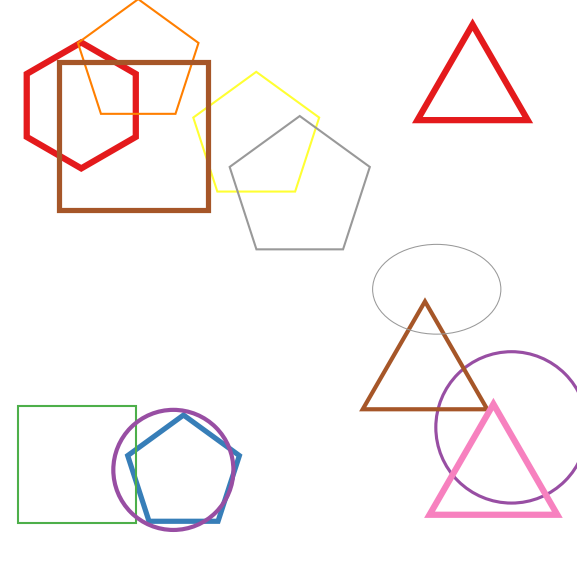[{"shape": "triangle", "thickness": 3, "radius": 0.55, "center": [0.818, 0.846]}, {"shape": "hexagon", "thickness": 3, "radius": 0.55, "center": [0.141, 0.817]}, {"shape": "pentagon", "thickness": 2.5, "radius": 0.51, "center": [0.318, 0.179]}, {"shape": "square", "thickness": 1, "radius": 0.51, "center": [0.133, 0.195]}, {"shape": "circle", "thickness": 2, "radius": 0.52, "center": [0.3, 0.185]}, {"shape": "circle", "thickness": 1.5, "radius": 0.66, "center": [0.886, 0.259]}, {"shape": "pentagon", "thickness": 1, "radius": 0.55, "center": [0.239, 0.891]}, {"shape": "pentagon", "thickness": 1, "radius": 0.57, "center": [0.444, 0.76]}, {"shape": "square", "thickness": 2.5, "radius": 0.64, "center": [0.231, 0.764]}, {"shape": "triangle", "thickness": 2, "radius": 0.62, "center": [0.736, 0.353]}, {"shape": "triangle", "thickness": 3, "radius": 0.64, "center": [0.854, 0.172]}, {"shape": "oval", "thickness": 0.5, "radius": 0.56, "center": [0.756, 0.498]}, {"shape": "pentagon", "thickness": 1, "radius": 0.64, "center": [0.519, 0.671]}]